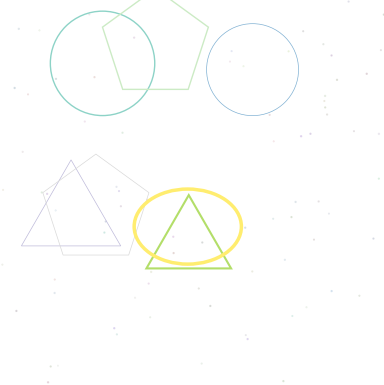[{"shape": "circle", "thickness": 1, "radius": 0.68, "center": [0.266, 0.835]}, {"shape": "triangle", "thickness": 0.5, "radius": 0.74, "center": [0.185, 0.436]}, {"shape": "circle", "thickness": 0.5, "radius": 0.6, "center": [0.656, 0.819]}, {"shape": "triangle", "thickness": 1.5, "radius": 0.63, "center": [0.49, 0.366]}, {"shape": "pentagon", "thickness": 0.5, "radius": 0.72, "center": [0.249, 0.455]}, {"shape": "pentagon", "thickness": 1, "radius": 0.72, "center": [0.404, 0.885]}, {"shape": "oval", "thickness": 2.5, "radius": 0.7, "center": [0.488, 0.411]}]